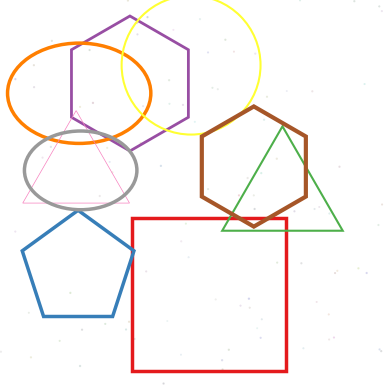[{"shape": "square", "thickness": 2.5, "radius": 1.0, "center": [0.543, 0.235]}, {"shape": "pentagon", "thickness": 2.5, "radius": 0.76, "center": [0.203, 0.301]}, {"shape": "triangle", "thickness": 1.5, "radius": 0.9, "center": [0.734, 0.491]}, {"shape": "hexagon", "thickness": 2, "radius": 0.88, "center": [0.337, 0.783]}, {"shape": "oval", "thickness": 2.5, "radius": 0.93, "center": [0.206, 0.758]}, {"shape": "circle", "thickness": 1.5, "radius": 0.9, "center": [0.496, 0.831]}, {"shape": "hexagon", "thickness": 3, "radius": 0.78, "center": [0.659, 0.567]}, {"shape": "triangle", "thickness": 0.5, "radius": 0.8, "center": [0.198, 0.553]}, {"shape": "oval", "thickness": 2.5, "radius": 0.73, "center": [0.21, 0.557]}]